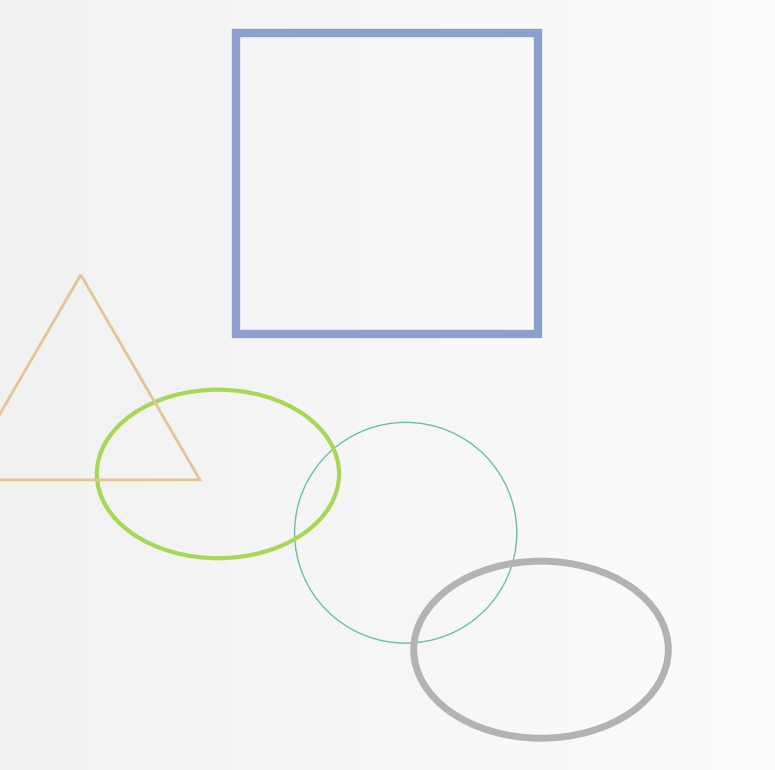[{"shape": "circle", "thickness": 0.5, "radius": 0.72, "center": [0.523, 0.308]}, {"shape": "square", "thickness": 3, "radius": 0.98, "center": [0.499, 0.762]}, {"shape": "oval", "thickness": 1.5, "radius": 0.78, "center": [0.281, 0.384]}, {"shape": "triangle", "thickness": 1, "radius": 0.89, "center": [0.104, 0.466]}, {"shape": "oval", "thickness": 2.5, "radius": 0.82, "center": [0.698, 0.156]}]